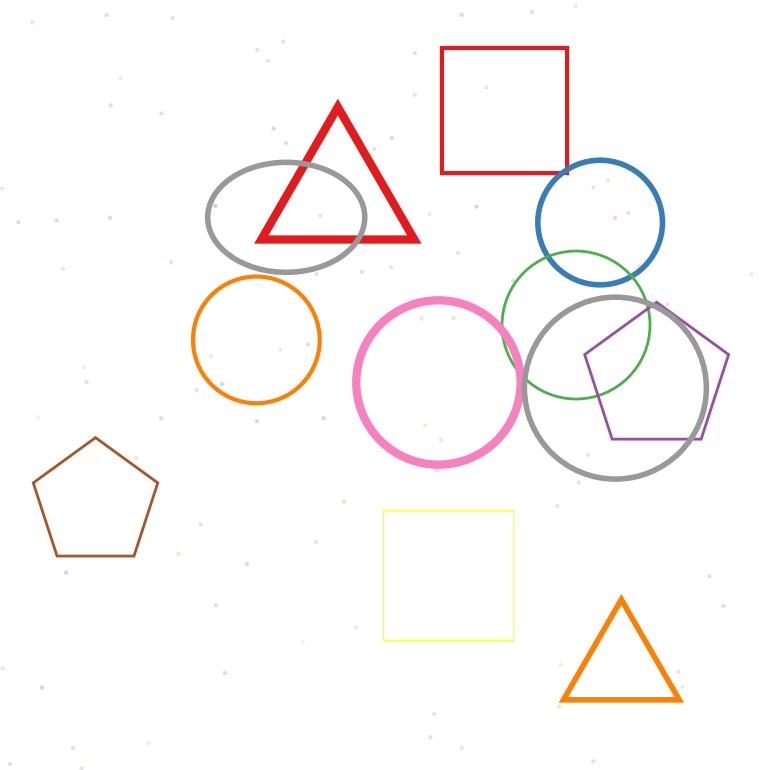[{"shape": "square", "thickness": 1.5, "radius": 0.41, "center": [0.655, 0.857]}, {"shape": "triangle", "thickness": 3, "radius": 0.57, "center": [0.439, 0.746]}, {"shape": "circle", "thickness": 2, "radius": 0.4, "center": [0.779, 0.711]}, {"shape": "circle", "thickness": 1, "radius": 0.48, "center": [0.748, 0.578]}, {"shape": "pentagon", "thickness": 1, "radius": 0.49, "center": [0.853, 0.509]}, {"shape": "triangle", "thickness": 2, "radius": 0.43, "center": [0.807, 0.135]}, {"shape": "circle", "thickness": 1.5, "radius": 0.41, "center": [0.333, 0.559]}, {"shape": "square", "thickness": 0.5, "radius": 0.42, "center": [0.581, 0.254]}, {"shape": "pentagon", "thickness": 1, "radius": 0.43, "center": [0.124, 0.347]}, {"shape": "circle", "thickness": 3, "radius": 0.53, "center": [0.569, 0.503]}, {"shape": "oval", "thickness": 2, "radius": 0.51, "center": [0.372, 0.718]}, {"shape": "circle", "thickness": 2, "radius": 0.59, "center": [0.799, 0.496]}]